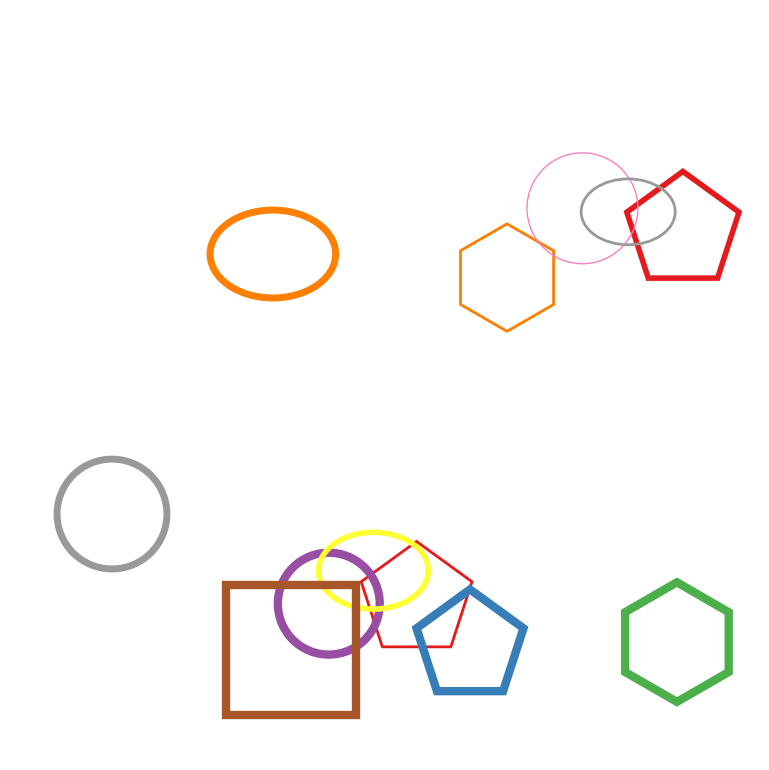[{"shape": "pentagon", "thickness": 2, "radius": 0.38, "center": [0.887, 0.701]}, {"shape": "pentagon", "thickness": 1, "radius": 0.38, "center": [0.541, 0.221]}, {"shape": "pentagon", "thickness": 3, "radius": 0.37, "center": [0.61, 0.161]}, {"shape": "hexagon", "thickness": 3, "radius": 0.39, "center": [0.879, 0.166]}, {"shape": "circle", "thickness": 3, "radius": 0.33, "center": [0.427, 0.216]}, {"shape": "hexagon", "thickness": 1, "radius": 0.35, "center": [0.659, 0.639]}, {"shape": "oval", "thickness": 2.5, "radius": 0.41, "center": [0.354, 0.67]}, {"shape": "oval", "thickness": 2, "radius": 0.36, "center": [0.485, 0.259]}, {"shape": "square", "thickness": 3, "radius": 0.42, "center": [0.378, 0.156]}, {"shape": "circle", "thickness": 0.5, "radius": 0.36, "center": [0.756, 0.73]}, {"shape": "circle", "thickness": 2.5, "radius": 0.36, "center": [0.145, 0.332]}, {"shape": "oval", "thickness": 1, "radius": 0.31, "center": [0.816, 0.725]}]